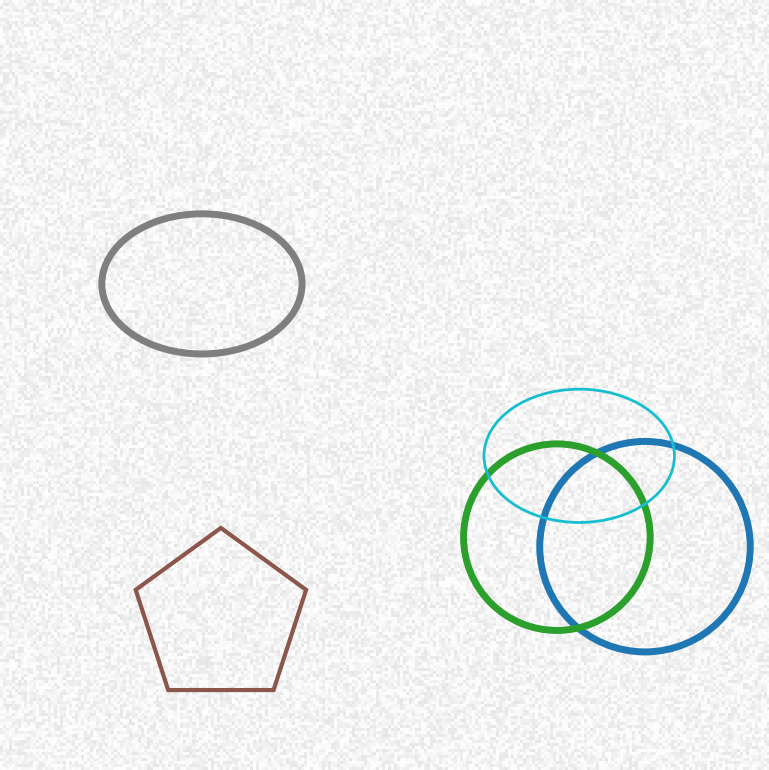[{"shape": "circle", "thickness": 2.5, "radius": 0.68, "center": [0.838, 0.29]}, {"shape": "circle", "thickness": 2.5, "radius": 0.61, "center": [0.723, 0.302]}, {"shape": "pentagon", "thickness": 1.5, "radius": 0.58, "center": [0.287, 0.198]}, {"shape": "oval", "thickness": 2.5, "radius": 0.65, "center": [0.262, 0.631]}, {"shape": "oval", "thickness": 1, "radius": 0.62, "center": [0.752, 0.408]}]